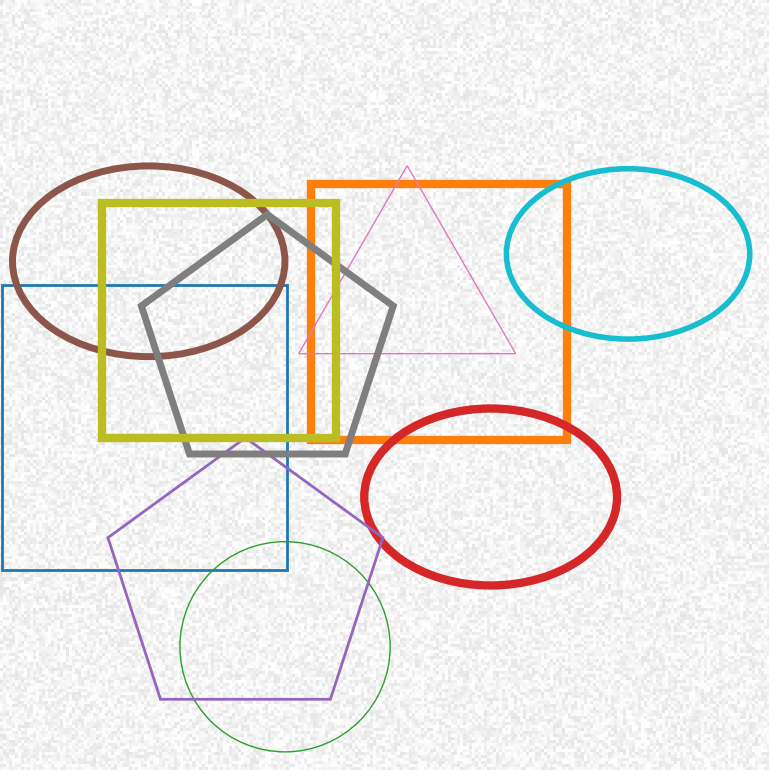[{"shape": "square", "thickness": 1, "radius": 0.92, "center": [0.188, 0.444]}, {"shape": "square", "thickness": 3, "radius": 0.83, "center": [0.57, 0.595]}, {"shape": "circle", "thickness": 0.5, "radius": 0.68, "center": [0.37, 0.16]}, {"shape": "oval", "thickness": 3, "radius": 0.82, "center": [0.637, 0.355]}, {"shape": "pentagon", "thickness": 1, "radius": 0.94, "center": [0.319, 0.244]}, {"shape": "oval", "thickness": 2.5, "radius": 0.88, "center": [0.193, 0.661]}, {"shape": "triangle", "thickness": 0.5, "radius": 0.81, "center": [0.529, 0.622]}, {"shape": "pentagon", "thickness": 2.5, "radius": 0.86, "center": [0.347, 0.549]}, {"shape": "square", "thickness": 3, "radius": 0.76, "center": [0.284, 0.583]}, {"shape": "oval", "thickness": 2, "radius": 0.79, "center": [0.816, 0.67]}]